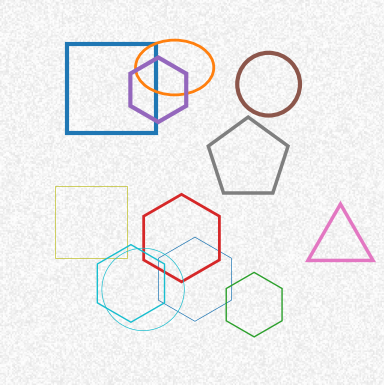[{"shape": "square", "thickness": 3, "radius": 0.58, "center": [0.29, 0.77]}, {"shape": "hexagon", "thickness": 0.5, "radius": 0.55, "center": [0.506, 0.275]}, {"shape": "oval", "thickness": 2, "radius": 0.51, "center": [0.454, 0.825]}, {"shape": "hexagon", "thickness": 1, "radius": 0.42, "center": [0.66, 0.209]}, {"shape": "hexagon", "thickness": 2, "radius": 0.57, "center": [0.472, 0.382]}, {"shape": "hexagon", "thickness": 3, "radius": 0.42, "center": [0.411, 0.767]}, {"shape": "circle", "thickness": 3, "radius": 0.41, "center": [0.698, 0.781]}, {"shape": "triangle", "thickness": 2.5, "radius": 0.49, "center": [0.884, 0.372]}, {"shape": "pentagon", "thickness": 2.5, "radius": 0.54, "center": [0.645, 0.587]}, {"shape": "square", "thickness": 0.5, "radius": 0.47, "center": [0.237, 0.423]}, {"shape": "circle", "thickness": 0.5, "radius": 0.54, "center": [0.372, 0.248]}, {"shape": "hexagon", "thickness": 1, "radius": 0.5, "center": [0.34, 0.264]}]